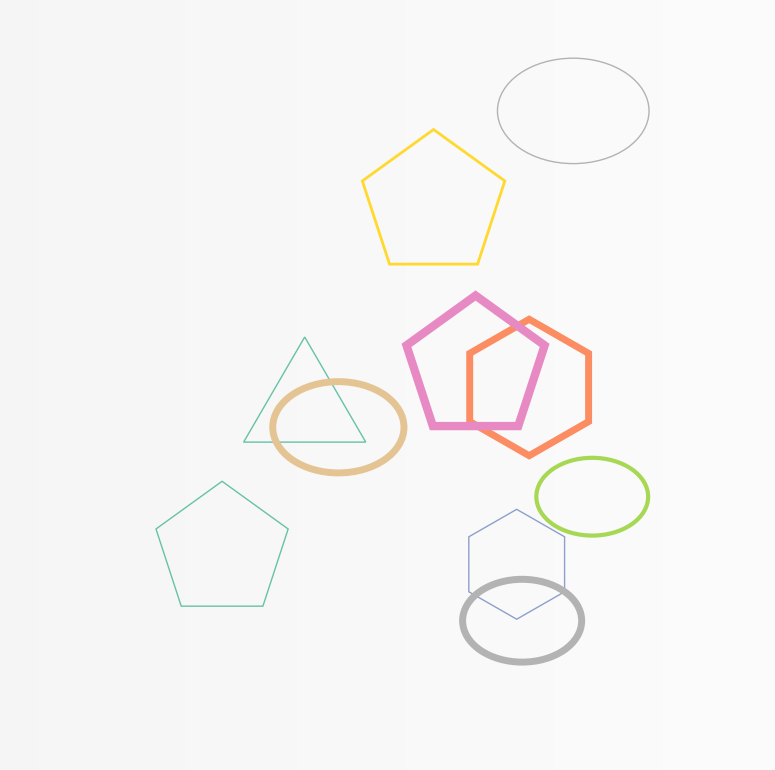[{"shape": "triangle", "thickness": 0.5, "radius": 0.45, "center": [0.393, 0.471]}, {"shape": "pentagon", "thickness": 0.5, "radius": 0.45, "center": [0.287, 0.285]}, {"shape": "hexagon", "thickness": 2.5, "radius": 0.44, "center": [0.683, 0.497]}, {"shape": "hexagon", "thickness": 0.5, "radius": 0.36, "center": [0.667, 0.267]}, {"shape": "pentagon", "thickness": 3, "radius": 0.47, "center": [0.614, 0.522]}, {"shape": "oval", "thickness": 1.5, "radius": 0.36, "center": [0.764, 0.355]}, {"shape": "pentagon", "thickness": 1, "radius": 0.48, "center": [0.559, 0.735]}, {"shape": "oval", "thickness": 2.5, "radius": 0.42, "center": [0.437, 0.445]}, {"shape": "oval", "thickness": 0.5, "radius": 0.49, "center": [0.74, 0.856]}, {"shape": "oval", "thickness": 2.5, "radius": 0.38, "center": [0.674, 0.194]}]